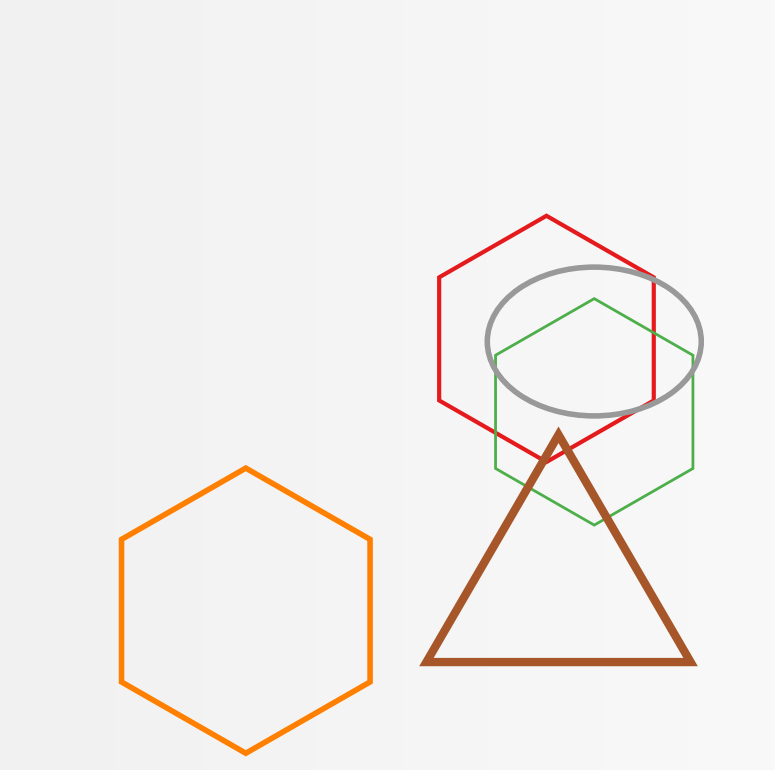[{"shape": "hexagon", "thickness": 1.5, "radius": 0.8, "center": [0.705, 0.56]}, {"shape": "hexagon", "thickness": 1, "radius": 0.74, "center": [0.767, 0.465]}, {"shape": "hexagon", "thickness": 2, "radius": 0.93, "center": [0.317, 0.207]}, {"shape": "triangle", "thickness": 3, "radius": 0.98, "center": [0.721, 0.239]}, {"shape": "oval", "thickness": 2, "radius": 0.69, "center": [0.767, 0.556]}]